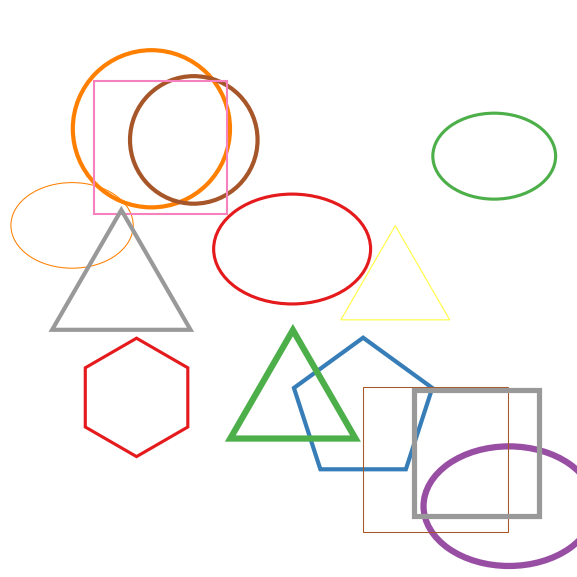[{"shape": "oval", "thickness": 1.5, "radius": 0.68, "center": [0.506, 0.568]}, {"shape": "hexagon", "thickness": 1.5, "radius": 0.51, "center": [0.236, 0.311]}, {"shape": "pentagon", "thickness": 2, "radius": 0.63, "center": [0.629, 0.288]}, {"shape": "oval", "thickness": 1.5, "radius": 0.53, "center": [0.856, 0.729]}, {"shape": "triangle", "thickness": 3, "radius": 0.63, "center": [0.507, 0.302]}, {"shape": "oval", "thickness": 3, "radius": 0.74, "center": [0.881, 0.123]}, {"shape": "circle", "thickness": 2, "radius": 0.68, "center": [0.262, 0.776]}, {"shape": "oval", "thickness": 0.5, "radius": 0.53, "center": [0.125, 0.609]}, {"shape": "triangle", "thickness": 0.5, "radius": 0.54, "center": [0.684, 0.5]}, {"shape": "circle", "thickness": 2, "radius": 0.55, "center": [0.336, 0.757]}, {"shape": "square", "thickness": 0.5, "radius": 0.63, "center": [0.755, 0.203]}, {"shape": "square", "thickness": 1, "radius": 0.57, "center": [0.277, 0.744]}, {"shape": "triangle", "thickness": 2, "radius": 0.69, "center": [0.21, 0.497]}, {"shape": "square", "thickness": 2.5, "radius": 0.54, "center": [0.825, 0.214]}]